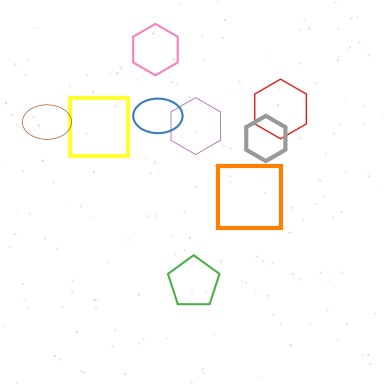[{"shape": "hexagon", "thickness": 1, "radius": 0.39, "center": [0.729, 0.717]}, {"shape": "oval", "thickness": 1.5, "radius": 0.32, "center": [0.41, 0.699]}, {"shape": "pentagon", "thickness": 1.5, "radius": 0.35, "center": [0.503, 0.267]}, {"shape": "hexagon", "thickness": 0.5, "radius": 0.37, "center": [0.508, 0.673]}, {"shape": "square", "thickness": 3, "radius": 0.41, "center": [0.648, 0.488]}, {"shape": "square", "thickness": 3, "radius": 0.38, "center": [0.258, 0.67]}, {"shape": "oval", "thickness": 0.5, "radius": 0.32, "center": [0.122, 0.683]}, {"shape": "hexagon", "thickness": 1.5, "radius": 0.33, "center": [0.404, 0.871]}, {"shape": "hexagon", "thickness": 3, "radius": 0.29, "center": [0.69, 0.64]}]